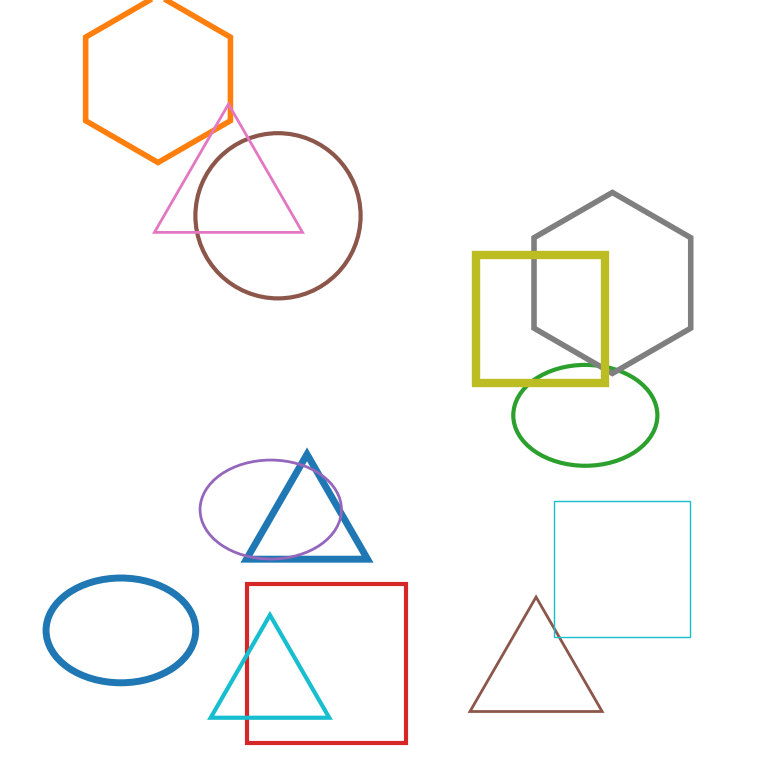[{"shape": "triangle", "thickness": 2.5, "radius": 0.45, "center": [0.399, 0.319]}, {"shape": "oval", "thickness": 2.5, "radius": 0.49, "center": [0.157, 0.181]}, {"shape": "hexagon", "thickness": 2, "radius": 0.54, "center": [0.205, 0.897]}, {"shape": "oval", "thickness": 1.5, "radius": 0.47, "center": [0.76, 0.461]}, {"shape": "square", "thickness": 1.5, "radius": 0.52, "center": [0.424, 0.138]}, {"shape": "oval", "thickness": 1, "radius": 0.46, "center": [0.352, 0.338]}, {"shape": "triangle", "thickness": 1, "radius": 0.5, "center": [0.696, 0.126]}, {"shape": "circle", "thickness": 1.5, "radius": 0.54, "center": [0.361, 0.72]}, {"shape": "triangle", "thickness": 1, "radius": 0.56, "center": [0.297, 0.754]}, {"shape": "hexagon", "thickness": 2, "radius": 0.59, "center": [0.795, 0.633]}, {"shape": "square", "thickness": 3, "radius": 0.42, "center": [0.702, 0.586]}, {"shape": "triangle", "thickness": 1.5, "radius": 0.44, "center": [0.351, 0.112]}, {"shape": "square", "thickness": 0.5, "radius": 0.44, "center": [0.808, 0.261]}]